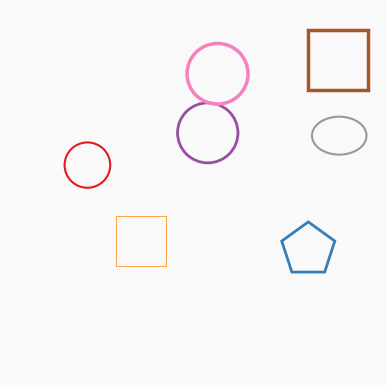[{"shape": "circle", "thickness": 1.5, "radius": 0.29, "center": [0.226, 0.571]}, {"shape": "pentagon", "thickness": 2, "radius": 0.36, "center": [0.796, 0.352]}, {"shape": "circle", "thickness": 2, "radius": 0.39, "center": [0.536, 0.655]}, {"shape": "square", "thickness": 0.5, "radius": 0.32, "center": [0.364, 0.374]}, {"shape": "square", "thickness": 2.5, "radius": 0.39, "center": [0.872, 0.844]}, {"shape": "circle", "thickness": 2.5, "radius": 0.39, "center": [0.561, 0.808]}, {"shape": "oval", "thickness": 1.5, "radius": 0.35, "center": [0.875, 0.648]}]